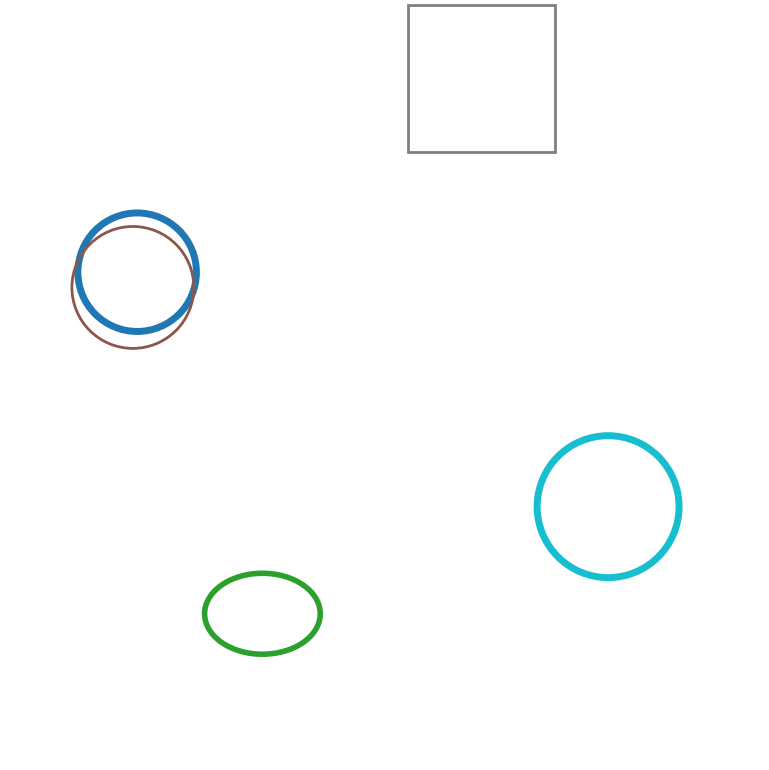[{"shape": "circle", "thickness": 2.5, "radius": 0.38, "center": [0.178, 0.646]}, {"shape": "oval", "thickness": 2, "radius": 0.38, "center": [0.341, 0.203]}, {"shape": "circle", "thickness": 1, "radius": 0.4, "center": [0.173, 0.627]}, {"shape": "square", "thickness": 1, "radius": 0.48, "center": [0.626, 0.898]}, {"shape": "circle", "thickness": 2.5, "radius": 0.46, "center": [0.79, 0.342]}]